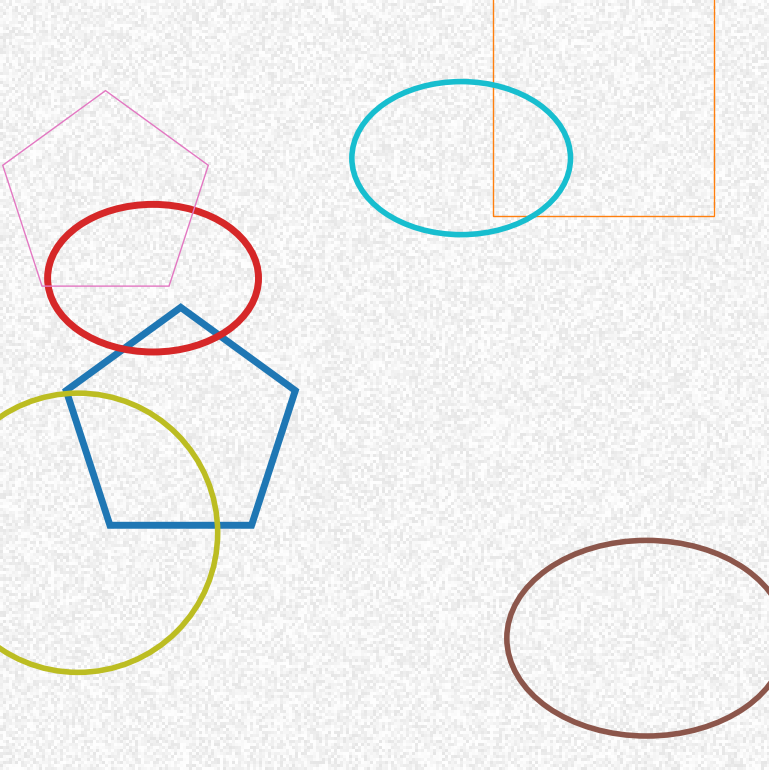[{"shape": "pentagon", "thickness": 2.5, "radius": 0.78, "center": [0.235, 0.444]}, {"shape": "square", "thickness": 0.5, "radius": 0.72, "center": [0.784, 0.863]}, {"shape": "oval", "thickness": 2.5, "radius": 0.68, "center": [0.199, 0.639]}, {"shape": "oval", "thickness": 2, "radius": 0.91, "center": [0.84, 0.171]}, {"shape": "pentagon", "thickness": 0.5, "radius": 0.7, "center": [0.137, 0.742]}, {"shape": "circle", "thickness": 2, "radius": 0.91, "center": [0.101, 0.308]}, {"shape": "oval", "thickness": 2, "radius": 0.71, "center": [0.599, 0.795]}]